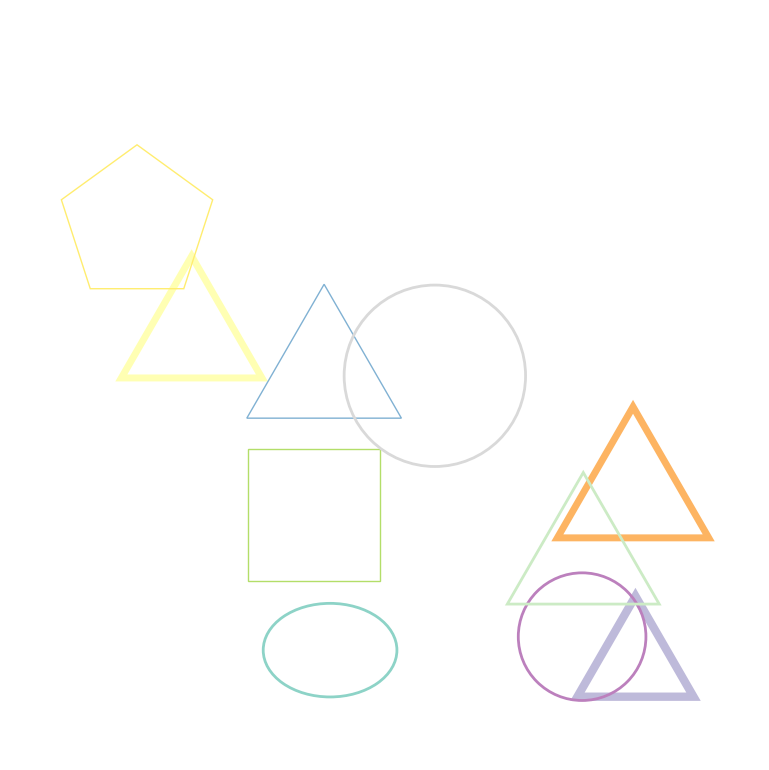[{"shape": "oval", "thickness": 1, "radius": 0.43, "center": [0.429, 0.156]}, {"shape": "triangle", "thickness": 2.5, "radius": 0.53, "center": [0.249, 0.562]}, {"shape": "triangle", "thickness": 3, "radius": 0.44, "center": [0.825, 0.139]}, {"shape": "triangle", "thickness": 0.5, "radius": 0.58, "center": [0.421, 0.515]}, {"shape": "triangle", "thickness": 2.5, "radius": 0.57, "center": [0.822, 0.358]}, {"shape": "square", "thickness": 0.5, "radius": 0.43, "center": [0.408, 0.331]}, {"shape": "circle", "thickness": 1, "radius": 0.59, "center": [0.565, 0.512]}, {"shape": "circle", "thickness": 1, "radius": 0.41, "center": [0.756, 0.173]}, {"shape": "triangle", "thickness": 1, "radius": 0.57, "center": [0.758, 0.272]}, {"shape": "pentagon", "thickness": 0.5, "radius": 0.52, "center": [0.178, 0.709]}]